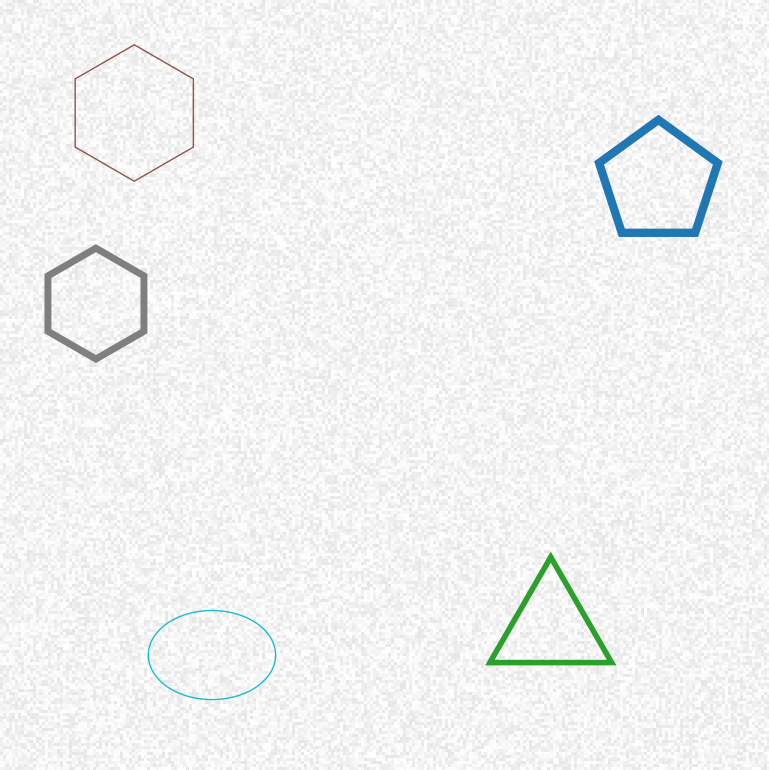[{"shape": "pentagon", "thickness": 3, "radius": 0.41, "center": [0.855, 0.763]}, {"shape": "triangle", "thickness": 2, "radius": 0.46, "center": [0.715, 0.185]}, {"shape": "hexagon", "thickness": 0.5, "radius": 0.44, "center": [0.174, 0.853]}, {"shape": "hexagon", "thickness": 2.5, "radius": 0.36, "center": [0.125, 0.606]}, {"shape": "oval", "thickness": 0.5, "radius": 0.41, "center": [0.275, 0.149]}]